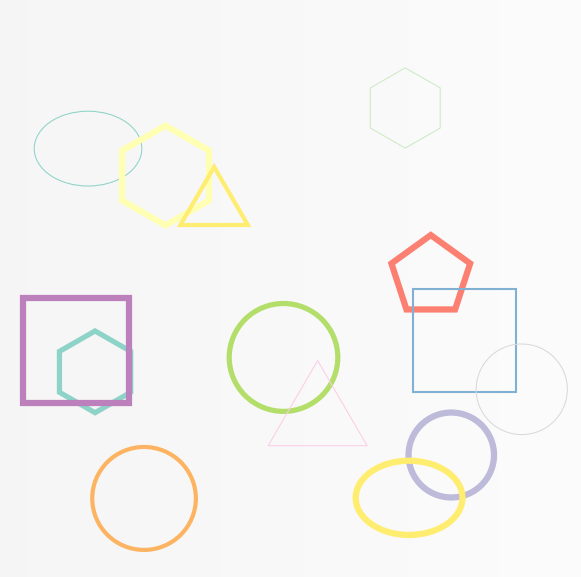[{"shape": "oval", "thickness": 0.5, "radius": 0.46, "center": [0.151, 0.742]}, {"shape": "hexagon", "thickness": 2.5, "radius": 0.35, "center": [0.164, 0.355]}, {"shape": "hexagon", "thickness": 3, "radius": 0.43, "center": [0.285, 0.695]}, {"shape": "circle", "thickness": 3, "radius": 0.37, "center": [0.776, 0.211]}, {"shape": "pentagon", "thickness": 3, "radius": 0.36, "center": [0.741, 0.521]}, {"shape": "square", "thickness": 1, "radius": 0.44, "center": [0.799, 0.41]}, {"shape": "circle", "thickness": 2, "radius": 0.45, "center": [0.248, 0.136]}, {"shape": "circle", "thickness": 2.5, "radius": 0.47, "center": [0.488, 0.38]}, {"shape": "triangle", "thickness": 0.5, "radius": 0.49, "center": [0.546, 0.277]}, {"shape": "circle", "thickness": 0.5, "radius": 0.39, "center": [0.898, 0.325]}, {"shape": "square", "thickness": 3, "radius": 0.46, "center": [0.131, 0.392]}, {"shape": "hexagon", "thickness": 0.5, "radius": 0.35, "center": [0.697, 0.812]}, {"shape": "oval", "thickness": 3, "radius": 0.46, "center": [0.704, 0.137]}, {"shape": "triangle", "thickness": 2, "radius": 0.34, "center": [0.368, 0.643]}]